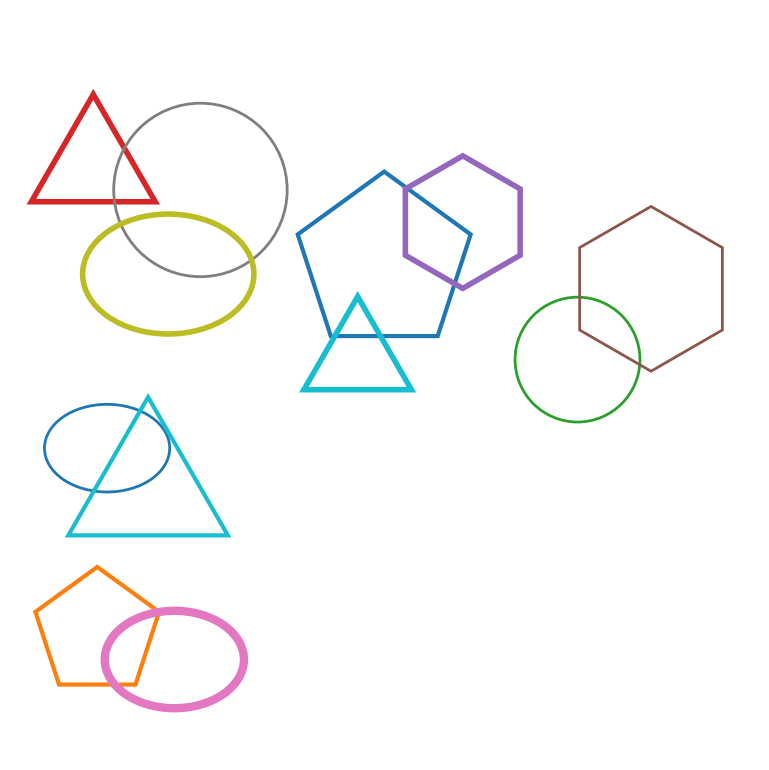[{"shape": "pentagon", "thickness": 1.5, "radius": 0.59, "center": [0.499, 0.659]}, {"shape": "oval", "thickness": 1, "radius": 0.41, "center": [0.139, 0.418]}, {"shape": "pentagon", "thickness": 1.5, "radius": 0.42, "center": [0.126, 0.179]}, {"shape": "circle", "thickness": 1, "radius": 0.41, "center": [0.75, 0.533]}, {"shape": "triangle", "thickness": 2, "radius": 0.46, "center": [0.121, 0.784]}, {"shape": "hexagon", "thickness": 2, "radius": 0.43, "center": [0.601, 0.712]}, {"shape": "hexagon", "thickness": 1, "radius": 0.53, "center": [0.845, 0.625]}, {"shape": "oval", "thickness": 3, "radius": 0.45, "center": [0.226, 0.144]}, {"shape": "circle", "thickness": 1, "radius": 0.56, "center": [0.26, 0.753]}, {"shape": "oval", "thickness": 2, "radius": 0.56, "center": [0.219, 0.644]}, {"shape": "triangle", "thickness": 1.5, "radius": 0.6, "center": [0.192, 0.365]}, {"shape": "triangle", "thickness": 2, "radius": 0.4, "center": [0.464, 0.534]}]